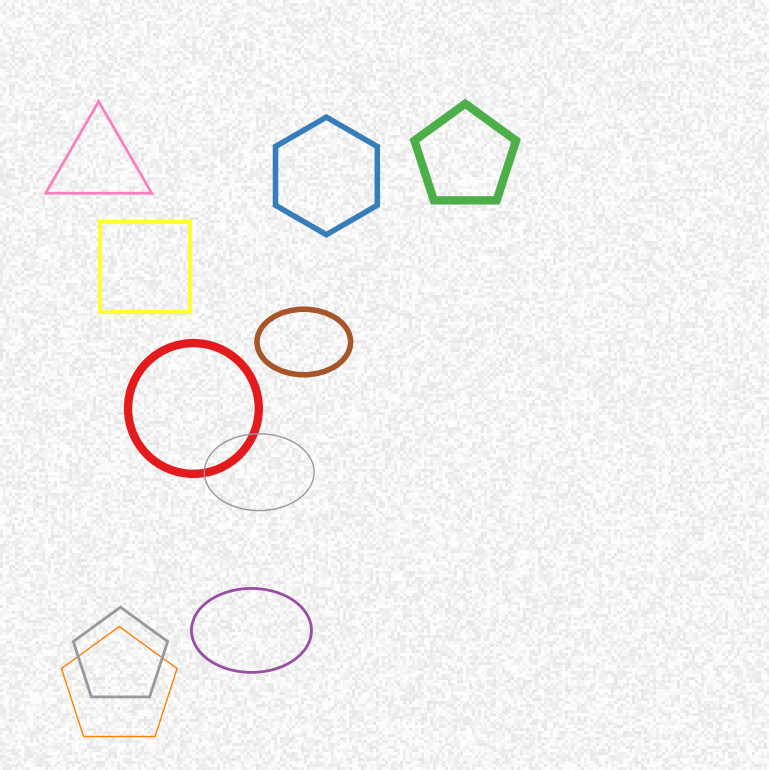[{"shape": "circle", "thickness": 3, "radius": 0.42, "center": [0.251, 0.47]}, {"shape": "hexagon", "thickness": 2, "radius": 0.38, "center": [0.424, 0.772]}, {"shape": "pentagon", "thickness": 3, "radius": 0.35, "center": [0.604, 0.796]}, {"shape": "oval", "thickness": 1, "radius": 0.39, "center": [0.327, 0.181]}, {"shape": "pentagon", "thickness": 0.5, "radius": 0.39, "center": [0.155, 0.107]}, {"shape": "square", "thickness": 1.5, "radius": 0.29, "center": [0.189, 0.654]}, {"shape": "oval", "thickness": 2, "radius": 0.3, "center": [0.395, 0.556]}, {"shape": "triangle", "thickness": 1, "radius": 0.4, "center": [0.128, 0.789]}, {"shape": "pentagon", "thickness": 1, "radius": 0.32, "center": [0.156, 0.147]}, {"shape": "oval", "thickness": 0.5, "radius": 0.36, "center": [0.337, 0.387]}]